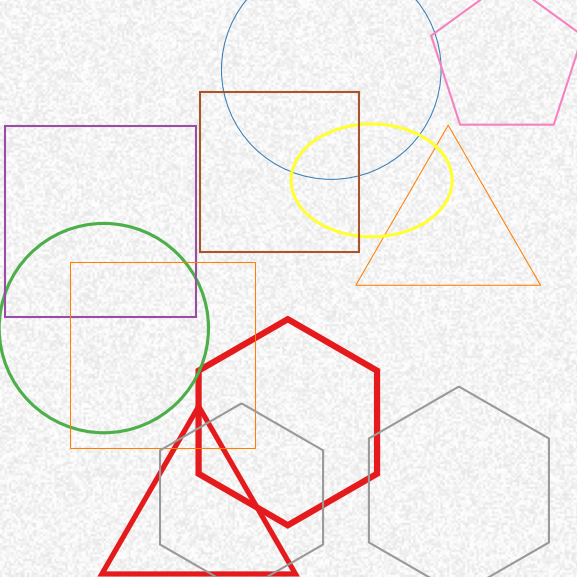[{"shape": "triangle", "thickness": 2.5, "radius": 0.97, "center": [0.344, 0.102]}, {"shape": "hexagon", "thickness": 3, "radius": 0.89, "center": [0.498, 0.268]}, {"shape": "circle", "thickness": 0.5, "radius": 0.95, "center": [0.574, 0.879]}, {"shape": "circle", "thickness": 1.5, "radius": 0.91, "center": [0.18, 0.431]}, {"shape": "square", "thickness": 1, "radius": 0.83, "center": [0.174, 0.615]}, {"shape": "triangle", "thickness": 0.5, "radius": 0.92, "center": [0.776, 0.598]}, {"shape": "square", "thickness": 0.5, "radius": 0.8, "center": [0.282, 0.384]}, {"shape": "oval", "thickness": 1.5, "radius": 0.7, "center": [0.643, 0.687]}, {"shape": "square", "thickness": 1, "radius": 0.69, "center": [0.484, 0.702]}, {"shape": "pentagon", "thickness": 1, "radius": 0.69, "center": [0.878, 0.895]}, {"shape": "hexagon", "thickness": 1, "radius": 0.9, "center": [0.795, 0.15]}, {"shape": "hexagon", "thickness": 1, "radius": 0.82, "center": [0.418, 0.138]}]